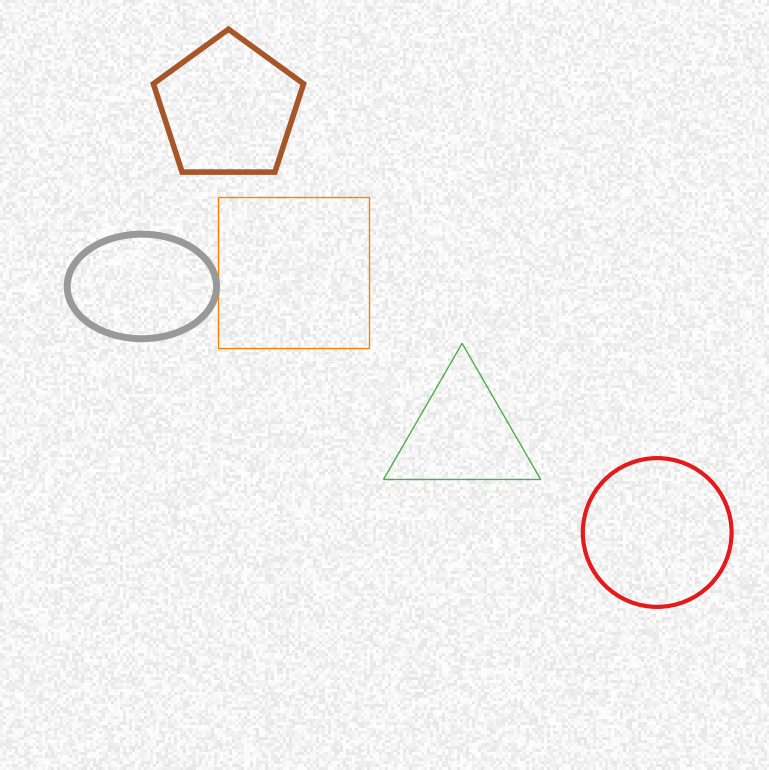[{"shape": "circle", "thickness": 1.5, "radius": 0.48, "center": [0.854, 0.308]}, {"shape": "triangle", "thickness": 0.5, "radius": 0.59, "center": [0.6, 0.436]}, {"shape": "square", "thickness": 0.5, "radius": 0.49, "center": [0.382, 0.645]}, {"shape": "pentagon", "thickness": 2, "radius": 0.51, "center": [0.297, 0.859]}, {"shape": "oval", "thickness": 2.5, "radius": 0.49, "center": [0.184, 0.628]}]